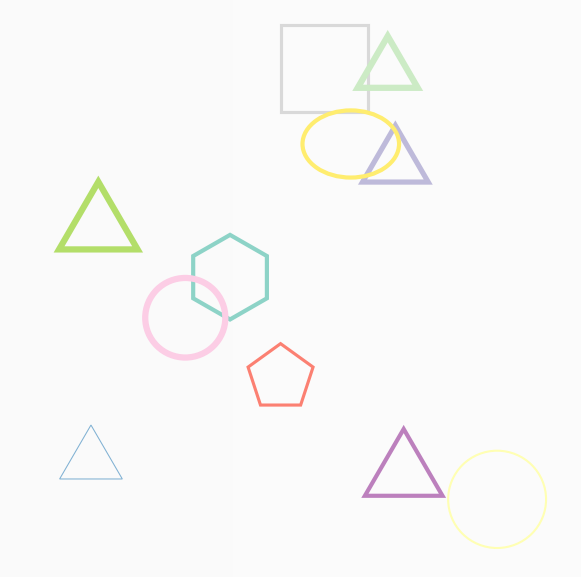[{"shape": "hexagon", "thickness": 2, "radius": 0.37, "center": [0.396, 0.519]}, {"shape": "circle", "thickness": 1, "radius": 0.42, "center": [0.855, 0.134]}, {"shape": "triangle", "thickness": 2.5, "radius": 0.33, "center": [0.68, 0.716]}, {"shape": "pentagon", "thickness": 1.5, "radius": 0.29, "center": [0.483, 0.345]}, {"shape": "triangle", "thickness": 0.5, "radius": 0.31, "center": [0.156, 0.201]}, {"shape": "triangle", "thickness": 3, "radius": 0.39, "center": [0.169, 0.606]}, {"shape": "circle", "thickness": 3, "radius": 0.34, "center": [0.319, 0.449]}, {"shape": "square", "thickness": 1.5, "radius": 0.38, "center": [0.558, 0.881]}, {"shape": "triangle", "thickness": 2, "radius": 0.39, "center": [0.695, 0.179]}, {"shape": "triangle", "thickness": 3, "radius": 0.3, "center": [0.667, 0.877]}, {"shape": "oval", "thickness": 2, "radius": 0.42, "center": [0.603, 0.75]}]